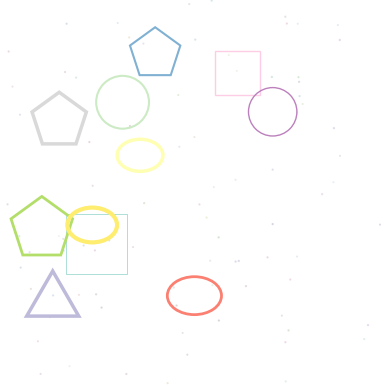[{"shape": "square", "thickness": 0.5, "radius": 0.39, "center": [0.25, 0.366]}, {"shape": "oval", "thickness": 2.5, "radius": 0.3, "center": [0.364, 0.597]}, {"shape": "triangle", "thickness": 2.5, "radius": 0.39, "center": [0.137, 0.218]}, {"shape": "oval", "thickness": 2, "radius": 0.35, "center": [0.505, 0.232]}, {"shape": "pentagon", "thickness": 1.5, "radius": 0.34, "center": [0.403, 0.86]}, {"shape": "pentagon", "thickness": 2, "radius": 0.42, "center": [0.109, 0.406]}, {"shape": "square", "thickness": 1, "radius": 0.29, "center": [0.617, 0.81]}, {"shape": "pentagon", "thickness": 2.5, "radius": 0.37, "center": [0.154, 0.686]}, {"shape": "circle", "thickness": 1, "radius": 0.31, "center": [0.708, 0.71]}, {"shape": "circle", "thickness": 1.5, "radius": 0.34, "center": [0.318, 0.734]}, {"shape": "oval", "thickness": 3, "radius": 0.32, "center": [0.24, 0.416]}]